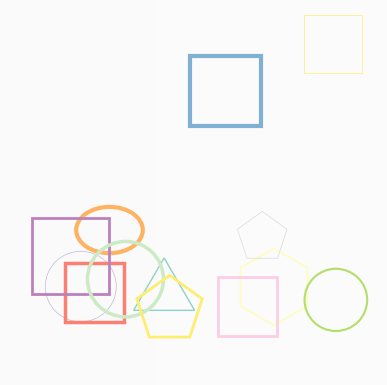[{"shape": "triangle", "thickness": 1, "radius": 0.45, "center": [0.423, 0.239]}, {"shape": "hexagon", "thickness": 1, "radius": 0.5, "center": [0.707, 0.255]}, {"shape": "circle", "thickness": 0.5, "radius": 0.46, "center": [0.208, 0.256]}, {"shape": "square", "thickness": 2.5, "radius": 0.38, "center": [0.244, 0.24]}, {"shape": "square", "thickness": 3, "radius": 0.46, "center": [0.583, 0.764]}, {"shape": "oval", "thickness": 3, "radius": 0.43, "center": [0.283, 0.403]}, {"shape": "circle", "thickness": 1.5, "radius": 0.4, "center": [0.867, 0.221]}, {"shape": "square", "thickness": 2, "radius": 0.38, "center": [0.638, 0.204]}, {"shape": "pentagon", "thickness": 0.5, "radius": 0.34, "center": [0.677, 0.384]}, {"shape": "square", "thickness": 2, "radius": 0.5, "center": [0.182, 0.336]}, {"shape": "circle", "thickness": 2.5, "radius": 0.49, "center": [0.324, 0.275]}, {"shape": "square", "thickness": 0.5, "radius": 0.38, "center": [0.86, 0.886]}, {"shape": "pentagon", "thickness": 2, "radius": 0.44, "center": [0.438, 0.196]}]